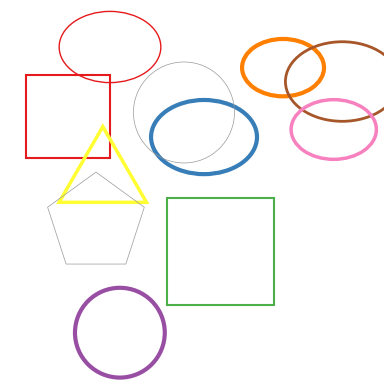[{"shape": "square", "thickness": 1.5, "radius": 0.54, "center": [0.177, 0.698]}, {"shape": "oval", "thickness": 1, "radius": 0.66, "center": [0.286, 0.878]}, {"shape": "oval", "thickness": 3, "radius": 0.69, "center": [0.53, 0.644]}, {"shape": "square", "thickness": 1.5, "radius": 0.7, "center": [0.572, 0.346]}, {"shape": "circle", "thickness": 3, "radius": 0.58, "center": [0.311, 0.136]}, {"shape": "oval", "thickness": 3, "radius": 0.53, "center": [0.735, 0.824]}, {"shape": "triangle", "thickness": 2.5, "radius": 0.66, "center": [0.267, 0.54]}, {"shape": "oval", "thickness": 2, "radius": 0.74, "center": [0.889, 0.788]}, {"shape": "oval", "thickness": 2.5, "radius": 0.55, "center": [0.867, 0.664]}, {"shape": "circle", "thickness": 0.5, "radius": 0.66, "center": [0.478, 0.708]}, {"shape": "pentagon", "thickness": 0.5, "radius": 0.66, "center": [0.249, 0.421]}]